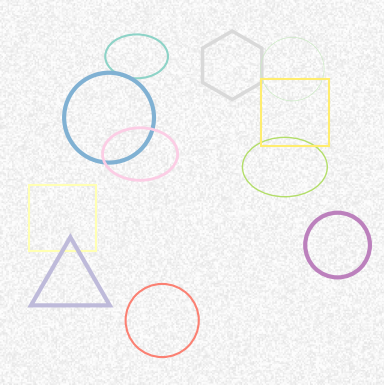[{"shape": "oval", "thickness": 1.5, "radius": 0.41, "center": [0.355, 0.854]}, {"shape": "square", "thickness": 1.5, "radius": 0.43, "center": [0.163, 0.434]}, {"shape": "triangle", "thickness": 3, "radius": 0.59, "center": [0.183, 0.266]}, {"shape": "circle", "thickness": 1.5, "radius": 0.48, "center": [0.421, 0.168]}, {"shape": "circle", "thickness": 3, "radius": 0.58, "center": [0.283, 0.694]}, {"shape": "oval", "thickness": 1, "radius": 0.55, "center": [0.74, 0.566]}, {"shape": "oval", "thickness": 2, "radius": 0.49, "center": [0.364, 0.6]}, {"shape": "hexagon", "thickness": 2.5, "radius": 0.44, "center": [0.603, 0.83]}, {"shape": "circle", "thickness": 3, "radius": 0.42, "center": [0.877, 0.363]}, {"shape": "circle", "thickness": 0.5, "radius": 0.41, "center": [0.759, 0.82]}, {"shape": "square", "thickness": 1.5, "radius": 0.44, "center": [0.766, 0.708]}]